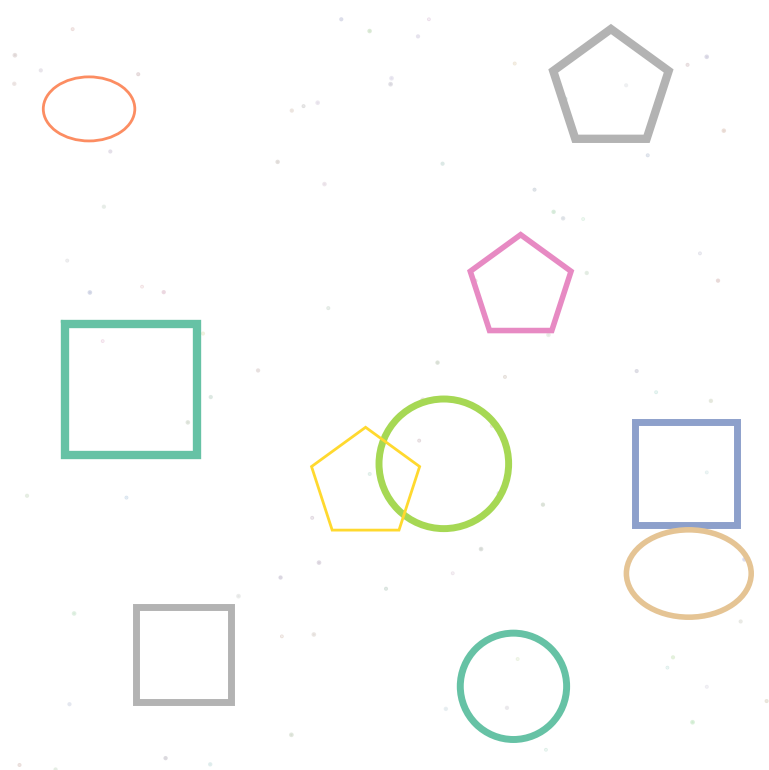[{"shape": "square", "thickness": 3, "radius": 0.43, "center": [0.17, 0.494]}, {"shape": "circle", "thickness": 2.5, "radius": 0.35, "center": [0.667, 0.109]}, {"shape": "oval", "thickness": 1, "radius": 0.3, "center": [0.116, 0.859]}, {"shape": "square", "thickness": 2.5, "radius": 0.33, "center": [0.891, 0.385]}, {"shape": "pentagon", "thickness": 2, "radius": 0.34, "center": [0.676, 0.626]}, {"shape": "circle", "thickness": 2.5, "radius": 0.42, "center": [0.576, 0.398]}, {"shape": "pentagon", "thickness": 1, "radius": 0.37, "center": [0.475, 0.371]}, {"shape": "oval", "thickness": 2, "radius": 0.41, "center": [0.895, 0.255]}, {"shape": "pentagon", "thickness": 3, "radius": 0.39, "center": [0.793, 0.884]}, {"shape": "square", "thickness": 2.5, "radius": 0.31, "center": [0.239, 0.15]}]